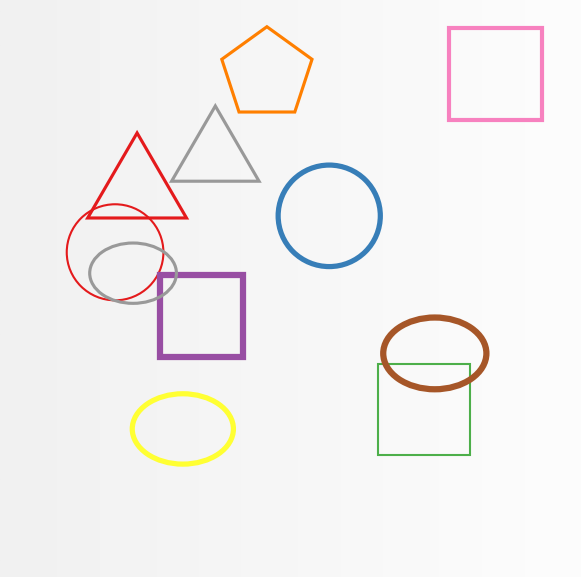[{"shape": "triangle", "thickness": 1.5, "radius": 0.49, "center": [0.236, 0.671]}, {"shape": "circle", "thickness": 1, "radius": 0.42, "center": [0.198, 0.562]}, {"shape": "circle", "thickness": 2.5, "radius": 0.44, "center": [0.566, 0.625]}, {"shape": "square", "thickness": 1, "radius": 0.39, "center": [0.729, 0.29]}, {"shape": "square", "thickness": 3, "radius": 0.35, "center": [0.347, 0.452]}, {"shape": "pentagon", "thickness": 1.5, "radius": 0.41, "center": [0.459, 0.871]}, {"shape": "oval", "thickness": 2.5, "radius": 0.44, "center": [0.315, 0.256]}, {"shape": "oval", "thickness": 3, "radius": 0.44, "center": [0.748, 0.387]}, {"shape": "square", "thickness": 2, "radius": 0.4, "center": [0.853, 0.871]}, {"shape": "oval", "thickness": 1.5, "radius": 0.37, "center": [0.229, 0.526]}, {"shape": "triangle", "thickness": 1.5, "radius": 0.43, "center": [0.37, 0.729]}]